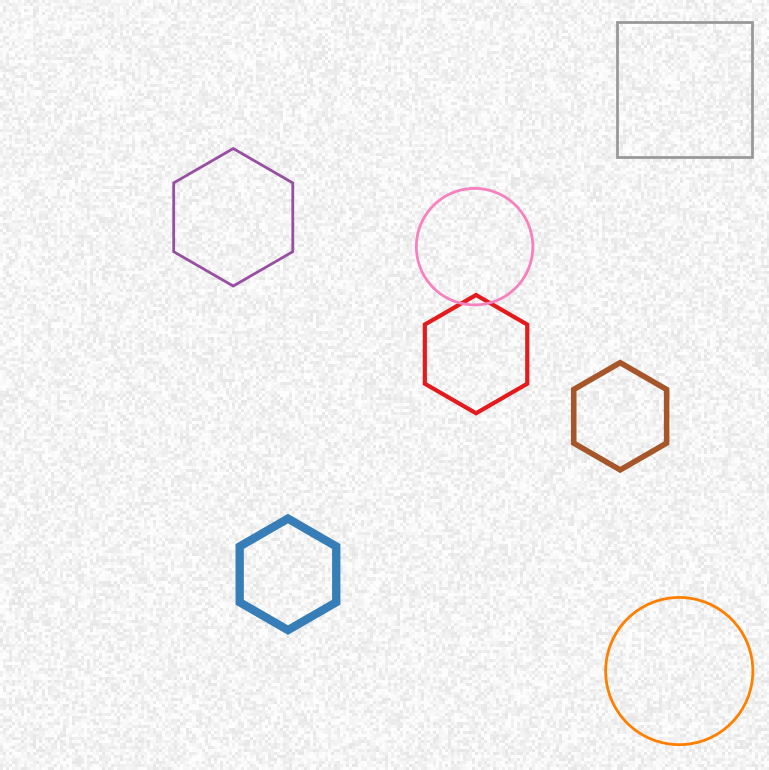[{"shape": "hexagon", "thickness": 1.5, "radius": 0.38, "center": [0.618, 0.54]}, {"shape": "hexagon", "thickness": 3, "radius": 0.36, "center": [0.374, 0.254]}, {"shape": "hexagon", "thickness": 1, "radius": 0.45, "center": [0.303, 0.718]}, {"shape": "circle", "thickness": 1, "radius": 0.48, "center": [0.882, 0.128]}, {"shape": "hexagon", "thickness": 2, "radius": 0.35, "center": [0.805, 0.459]}, {"shape": "circle", "thickness": 1, "radius": 0.38, "center": [0.616, 0.68]}, {"shape": "square", "thickness": 1, "radius": 0.44, "center": [0.889, 0.883]}]